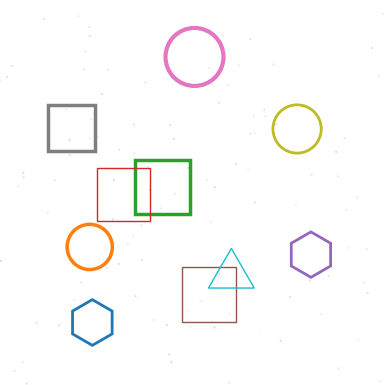[{"shape": "hexagon", "thickness": 2, "radius": 0.3, "center": [0.24, 0.162]}, {"shape": "circle", "thickness": 2.5, "radius": 0.29, "center": [0.233, 0.359]}, {"shape": "square", "thickness": 2.5, "radius": 0.36, "center": [0.421, 0.514]}, {"shape": "square", "thickness": 1, "radius": 0.35, "center": [0.32, 0.494]}, {"shape": "hexagon", "thickness": 2, "radius": 0.29, "center": [0.808, 0.339]}, {"shape": "square", "thickness": 1, "radius": 0.35, "center": [0.543, 0.235]}, {"shape": "circle", "thickness": 3, "radius": 0.38, "center": [0.505, 0.852]}, {"shape": "square", "thickness": 2.5, "radius": 0.3, "center": [0.186, 0.667]}, {"shape": "circle", "thickness": 2, "radius": 0.31, "center": [0.772, 0.665]}, {"shape": "triangle", "thickness": 1, "radius": 0.34, "center": [0.601, 0.286]}]